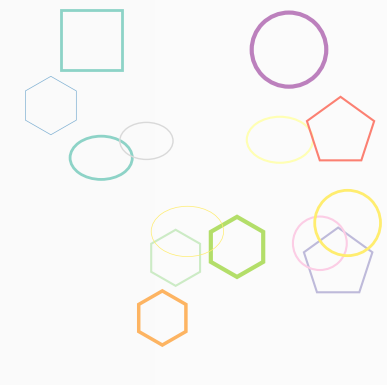[{"shape": "oval", "thickness": 2, "radius": 0.4, "center": [0.261, 0.59]}, {"shape": "square", "thickness": 2, "radius": 0.39, "center": [0.236, 0.897]}, {"shape": "oval", "thickness": 1.5, "radius": 0.43, "center": [0.722, 0.637]}, {"shape": "pentagon", "thickness": 1.5, "radius": 0.46, "center": [0.873, 0.316]}, {"shape": "pentagon", "thickness": 1.5, "radius": 0.46, "center": [0.879, 0.657]}, {"shape": "hexagon", "thickness": 0.5, "radius": 0.38, "center": [0.131, 0.726]}, {"shape": "hexagon", "thickness": 2.5, "radius": 0.35, "center": [0.419, 0.174]}, {"shape": "hexagon", "thickness": 3, "radius": 0.39, "center": [0.612, 0.359]}, {"shape": "circle", "thickness": 1.5, "radius": 0.35, "center": [0.825, 0.368]}, {"shape": "oval", "thickness": 1, "radius": 0.34, "center": [0.378, 0.634]}, {"shape": "circle", "thickness": 3, "radius": 0.48, "center": [0.746, 0.871]}, {"shape": "hexagon", "thickness": 1.5, "radius": 0.36, "center": [0.453, 0.33]}, {"shape": "oval", "thickness": 0.5, "radius": 0.47, "center": [0.484, 0.399]}, {"shape": "circle", "thickness": 2, "radius": 0.42, "center": [0.897, 0.421]}]